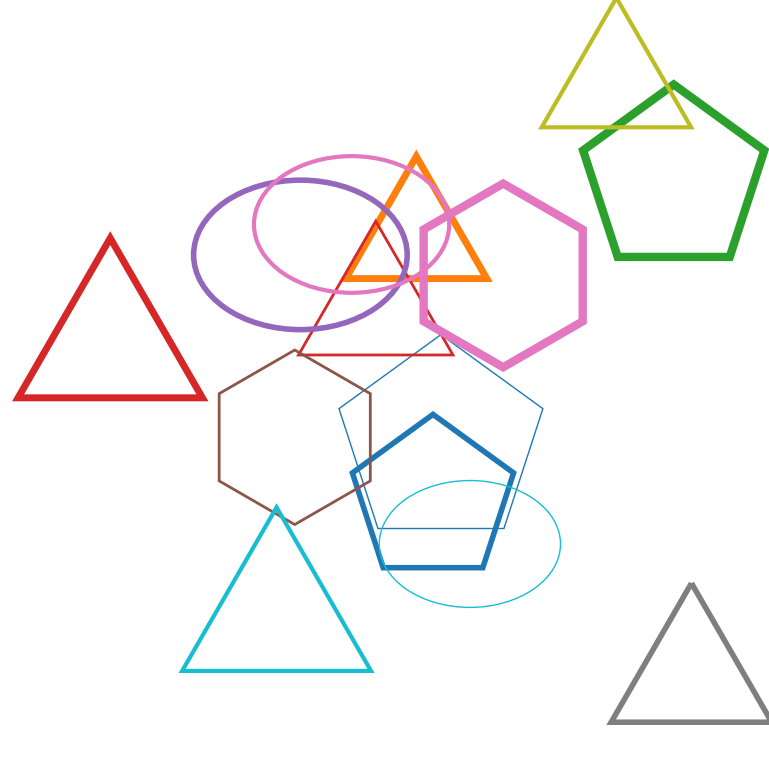[{"shape": "pentagon", "thickness": 0.5, "radius": 0.7, "center": [0.573, 0.426]}, {"shape": "pentagon", "thickness": 2, "radius": 0.55, "center": [0.562, 0.352]}, {"shape": "triangle", "thickness": 2.5, "radius": 0.53, "center": [0.541, 0.691]}, {"shape": "pentagon", "thickness": 3, "radius": 0.62, "center": [0.875, 0.766]}, {"shape": "triangle", "thickness": 1, "radius": 0.58, "center": [0.488, 0.597]}, {"shape": "triangle", "thickness": 2.5, "radius": 0.69, "center": [0.143, 0.552]}, {"shape": "oval", "thickness": 2, "radius": 0.69, "center": [0.39, 0.669]}, {"shape": "hexagon", "thickness": 1, "radius": 0.57, "center": [0.383, 0.432]}, {"shape": "oval", "thickness": 1.5, "radius": 0.63, "center": [0.457, 0.708]}, {"shape": "hexagon", "thickness": 3, "radius": 0.6, "center": [0.653, 0.642]}, {"shape": "triangle", "thickness": 2, "radius": 0.6, "center": [0.898, 0.122]}, {"shape": "triangle", "thickness": 1.5, "radius": 0.56, "center": [0.801, 0.891]}, {"shape": "oval", "thickness": 0.5, "radius": 0.59, "center": [0.61, 0.294]}, {"shape": "triangle", "thickness": 1.5, "radius": 0.71, "center": [0.359, 0.2]}]